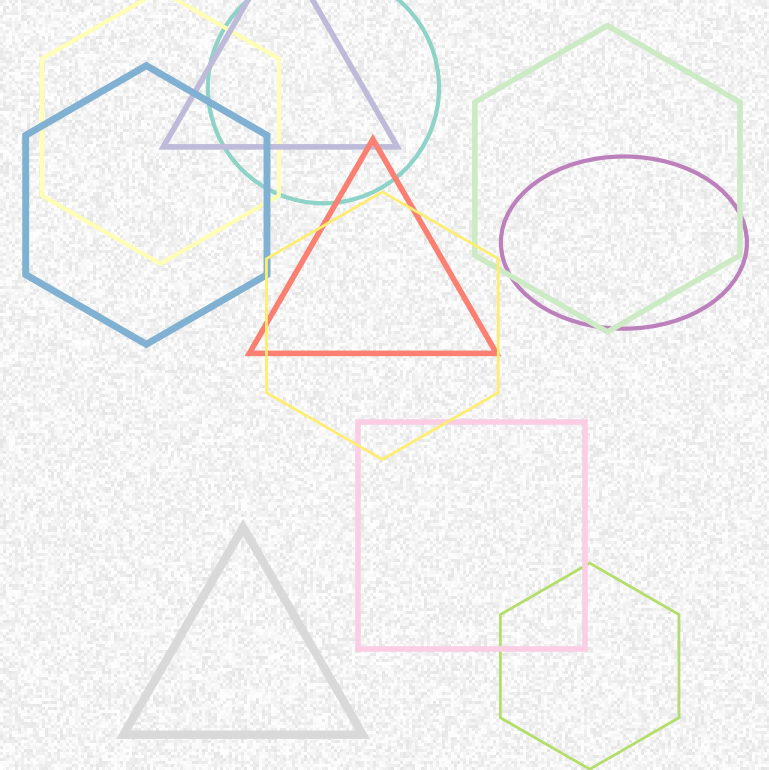[{"shape": "circle", "thickness": 1.5, "radius": 0.75, "center": [0.42, 0.886]}, {"shape": "hexagon", "thickness": 1.5, "radius": 0.89, "center": [0.208, 0.835]}, {"shape": "triangle", "thickness": 2, "radius": 0.88, "center": [0.364, 0.897]}, {"shape": "triangle", "thickness": 2, "radius": 0.93, "center": [0.484, 0.634]}, {"shape": "hexagon", "thickness": 2.5, "radius": 0.9, "center": [0.19, 0.734]}, {"shape": "hexagon", "thickness": 1, "radius": 0.67, "center": [0.766, 0.135]}, {"shape": "square", "thickness": 2, "radius": 0.74, "center": [0.613, 0.304]}, {"shape": "triangle", "thickness": 3, "radius": 0.9, "center": [0.316, 0.136]}, {"shape": "oval", "thickness": 1.5, "radius": 0.8, "center": [0.81, 0.685]}, {"shape": "hexagon", "thickness": 2, "radius": 0.99, "center": [0.789, 0.768]}, {"shape": "hexagon", "thickness": 1, "radius": 0.87, "center": [0.497, 0.577]}]